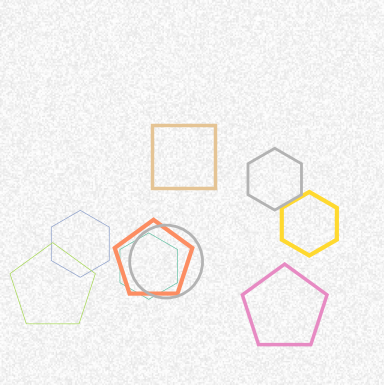[{"shape": "hexagon", "thickness": 0.5, "radius": 0.43, "center": [0.386, 0.309]}, {"shape": "pentagon", "thickness": 3, "radius": 0.53, "center": [0.399, 0.323]}, {"shape": "hexagon", "thickness": 0.5, "radius": 0.43, "center": [0.208, 0.367]}, {"shape": "pentagon", "thickness": 2.5, "radius": 0.58, "center": [0.739, 0.198]}, {"shape": "pentagon", "thickness": 0.5, "radius": 0.58, "center": [0.137, 0.253]}, {"shape": "hexagon", "thickness": 3, "radius": 0.41, "center": [0.803, 0.419]}, {"shape": "square", "thickness": 2.5, "radius": 0.41, "center": [0.476, 0.593]}, {"shape": "circle", "thickness": 2, "radius": 0.47, "center": [0.432, 0.321]}, {"shape": "hexagon", "thickness": 2, "radius": 0.4, "center": [0.714, 0.535]}]